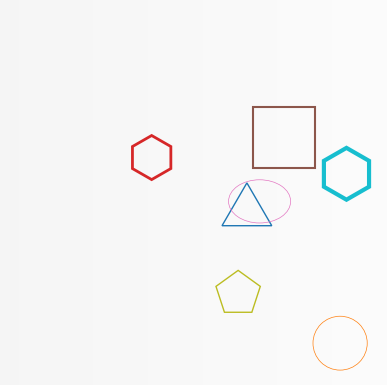[{"shape": "triangle", "thickness": 1, "radius": 0.37, "center": [0.637, 0.451]}, {"shape": "circle", "thickness": 0.5, "radius": 0.35, "center": [0.878, 0.109]}, {"shape": "hexagon", "thickness": 2, "radius": 0.29, "center": [0.391, 0.591]}, {"shape": "square", "thickness": 1.5, "radius": 0.4, "center": [0.733, 0.643]}, {"shape": "oval", "thickness": 0.5, "radius": 0.4, "center": [0.67, 0.477]}, {"shape": "pentagon", "thickness": 1, "radius": 0.3, "center": [0.615, 0.238]}, {"shape": "hexagon", "thickness": 3, "radius": 0.34, "center": [0.894, 0.549]}]